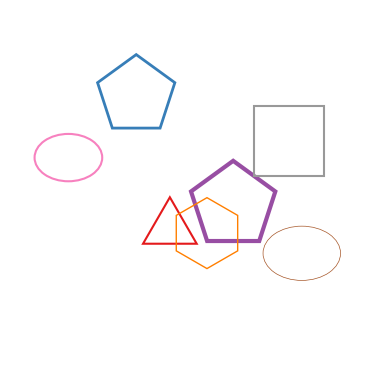[{"shape": "triangle", "thickness": 1.5, "radius": 0.4, "center": [0.441, 0.407]}, {"shape": "pentagon", "thickness": 2, "radius": 0.53, "center": [0.354, 0.753]}, {"shape": "pentagon", "thickness": 3, "radius": 0.58, "center": [0.606, 0.467]}, {"shape": "hexagon", "thickness": 1, "radius": 0.46, "center": [0.538, 0.394]}, {"shape": "oval", "thickness": 0.5, "radius": 0.5, "center": [0.784, 0.342]}, {"shape": "oval", "thickness": 1.5, "radius": 0.44, "center": [0.178, 0.591]}, {"shape": "square", "thickness": 1.5, "radius": 0.46, "center": [0.75, 0.633]}]